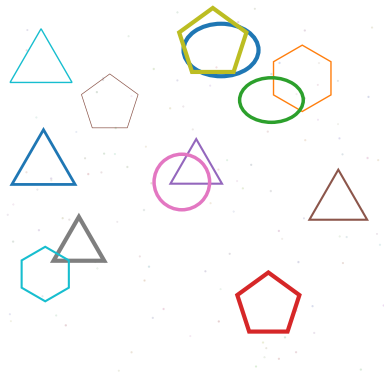[{"shape": "oval", "thickness": 3, "radius": 0.49, "center": [0.574, 0.87]}, {"shape": "triangle", "thickness": 2, "radius": 0.47, "center": [0.113, 0.568]}, {"shape": "hexagon", "thickness": 1, "radius": 0.43, "center": [0.785, 0.797]}, {"shape": "oval", "thickness": 2.5, "radius": 0.41, "center": [0.705, 0.74]}, {"shape": "pentagon", "thickness": 3, "radius": 0.42, "center": [0.697, 0.207]}, {"shape": "triangle", "thickness": 1.5, "radius": 0.39, "center": [0.51, 0.562]}, {"shape": "triangle", "thickness": 1.5, "radius": 0.43, "center": [0.879, 0.473]}, {"shape": "pentagon", "thickness": 0.5, "radius": 0.39, "center": [0.285, 0.731]}, {"shape": "circle", "thickness": 2.5, "radius": 0.36, "center": [0.472, 0.527]}, {"shape": "triangle", "thickness": 3, "radius": 0.38, "center": [0.205, 0.361]}, {"shape": "pentagon", "thickness": 3, "radius": 0.46, "center": [0.553, 0.887]}, {"shape": "hexagon", "thickness": 1.5, "radius": 0.35, "center": [0.118, 0.288]}, {"shape": "triangle", "thickness": 1, "radius": 0.46, "center": [0.107, 0.832]}]